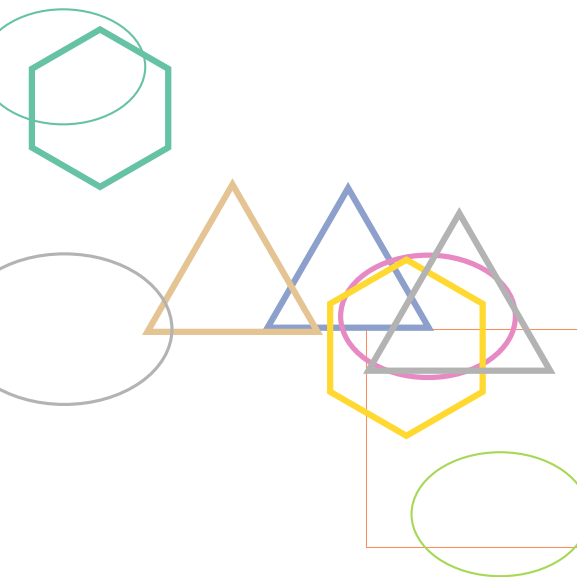[{"shape": "hexagon", "thickness": 3, "radius": 0.68, "center": [0.173, 0.812]}, {"shape": "oval", "thickness": 1, "radius": 0.71, "center": [0.109, 0.883]}, {"shape": "square", "thickness": 0.5, "radius": 0.94, "center": [0.823, 0.241]}, {"shape": "triangle", "thickness": 3, "radius": 0.81, "center": [0.603, 0.512]}, {"shape": "oval", "thickness": 2.5, "radius": 0.76, "center": [0.741, 0.451]}, {"shape": "oval", "thickness": 1, "radius": 0.77, "center": [0.866, 0.109]}, {"shape": "hexagon", "thickness": 3, "radius": 0.76, "center": [0.704, 0.397]}, {"shape": "triangle", "thickness": 3, "radius": 0.85, "center": [0.403, 0.51]}, {"shape": "oval", "thickness": 1.5, "radius": 0.93, "center": [0.112, 0.429]}, {"shape": "triangle", "thickness": 3, "radius": 0.91, "center": [0.795, 0.448]}]